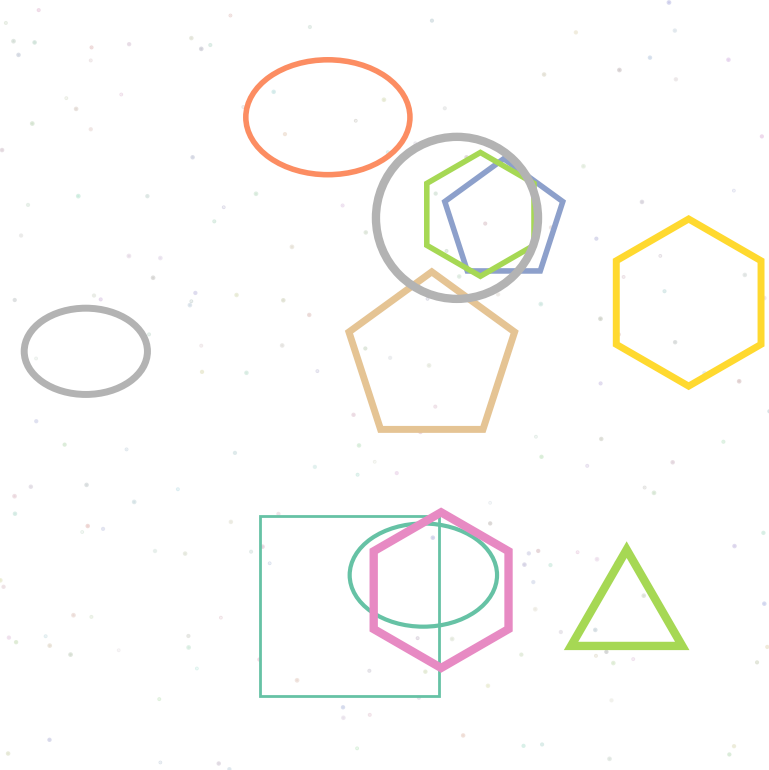[{"shape": "oval", "thickness": 1.5, "radius": 0.48, "center": [0.55, 0.253]}, {"shape": "square", "thickness": 1, "radius": 0.58, "center": [0.454, 0.213]}, {"shape": "oval", "thickness": 2, "radius": 0.53, "center": [0.426, 0.848]}, {"shape": "pentagon", "thickness": 2, "radius": 0.4, "center": [0.654, 0.713]}, {"shape": "hexagon", "thickness": 3, "radius": 0.51, "center": [0.573, 0.234]}, {"shape": "hexagon", "thickness": 2, "radius": 0.4, "center": [0.624, 0.722]}, {"shape": "triangle", "thickness": 3, "radius": 0.42, "center": [0.814, 0.203]}, {"shape": "hexagon", "thickness": 2.5, "radius": 0.54, "center": [0.894, 0.607]}, {"shape": "pentagon", "thickness": 2.5, "radius": 0.57, "center": [0.561, 0.534]}, {"shape": "oval", "thickness": 2.5, "radius": 0.4, "center": [0.111, 0.544]}, {"shape": "circle", "thickness": 3, "radius": 0.53, "center": [0.593, 0.717]}]